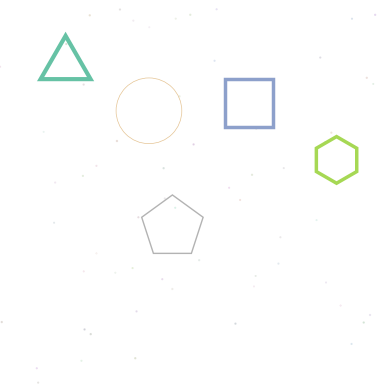[{"shape": "triangle", "thickness": 3, "radius": 0.37, "center": [0.17, 0.832]}, {"shape": "square", "thickness": 2.5, "radius": 0.32, "center": [0.647, 0.732]}, {"shape": "hexagon", "thickness": 2.5, "radius": 0.3, "center": [0.874, 0.585]}, {"shape": "circle", "thickness": 0.5, "radius": 0.43, "center": [0.387, 0.712]}, {"shape": "pentagon", "thickness": 1, "radius": 0.42, "center": [0.448, 0.41]}]